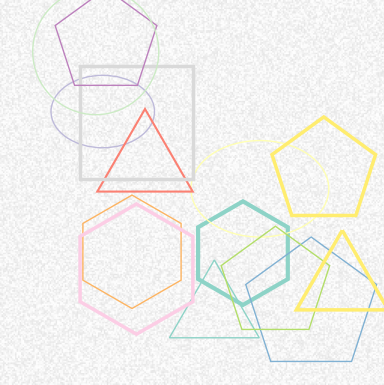[{"shape": "hexagon", "thickness": 3, "radius": 0.67, "center": [0.631, 0.342]}, {"shape": "triangle", "thickness": 1, "radius": 0.67, "center": [0.557, 0.19]}, {"shape": "oval", "thickness": 1, "radius": 0.9, "center": [0.675, 0.51]}, {"shape": "oval", "thickness": 1, "radius": 0.67, "center": [0.267, 0.71]}, {"shape": "triangle", "thickness": 1.5, "radius": 0.72, "center": [0.377, 0.574]}, {"shape": "pentagon", "thickness": 1, "radius": 0.89, "center": [0.808, 0.206]}, {"shape": "hexagon", "thickness": 1, "radius": 0.74, "center": [0.343, 0.346]}, {"shape": "pentagon", "thickness": 1, "radius": 0.74, "center": [0.715, 0.264]}, {"shape": "hexagon", "thickness": 2.5, "radius": 0.85, "center": [0.354, 0.301]}, {"shape": "square", "thickness": 2.5, "radius": 0.73, "center": [0.355, 0.683]}, {"shape": "pentagon", "thickness": 1, "radius": 0.69, "center": [0.275, 0.891]}, {"shape": "circle", "thickness": 1, "radius": 0.82, "center": [0.249, 0.866]}, {"shape": "triangle", "thickness": 2.5, "radius": 0.69, "center": [0.889, 0.264]}, {"shape": "pentagon", "thickness": 2.5, "radius": 0.71, "center": [0.841, 0.555]}]